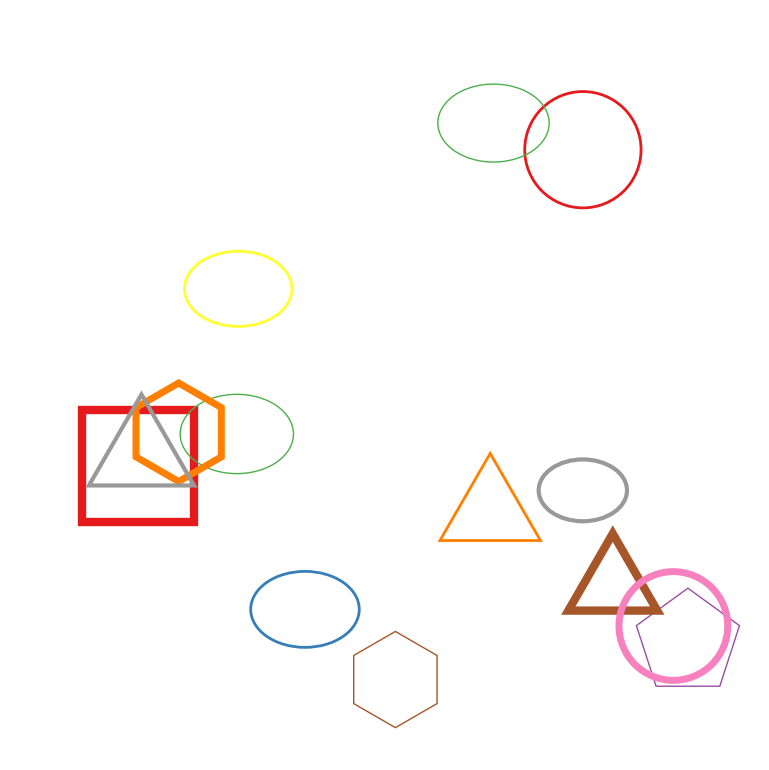[{"shape": "circle", "thickness": 1, "radius": 0.38, "center": [0.757, 0.806]}, {"shape": "square", "thickness": 3, "radius": 0.36, "center": [0.179, 0.395]}, {"shape": "oval", "thickness": 1, "radius": 0.35, "center": [0.396, 0.209]}, {"shape": "oval", "thickness": 0.5, "radius": 0.36, "center": [0.641, 0.84]}, {"shape": "oval", "thickness": 0.5, "radius": 0.37, "center": [0.308, 0.436]}, {"shape": "pentagon", "thickness": 0.5, "radius": 0.35, "center": [0.893, 0.166]}, {"shape": "hexagon", "thickness": 2.5, "radius": 0.32, "center": [0.232, 0.439]}, {"shape": "triangle", "thickness": 1, "radius": 0.38, "center": [0.637, 0.336]}, {"shape": "oval", "thickness": 1, "radius": 0.35, "center": [0.309, 0.625]}, {"shape": "hexagon", "thickness": 0.5, "radius": 0.31, "center": [0.513, 0.117]}, {"shape": "triangle", "thickness": 3, "radius": 0.33, "center": [0.796, 0.24]}, {"shape": "circle", "thickness": 2.5, "radius": 0.35, "center": [0.874, 0.187]}, {"shape": "triangle", "thickness": 1.5, "radius": 0.39, "center": [0.184, 0.409]}, {"shape": "oval", "thickness": 1.5, "radius": 0.29, "center": [0.757, 0.363]}]